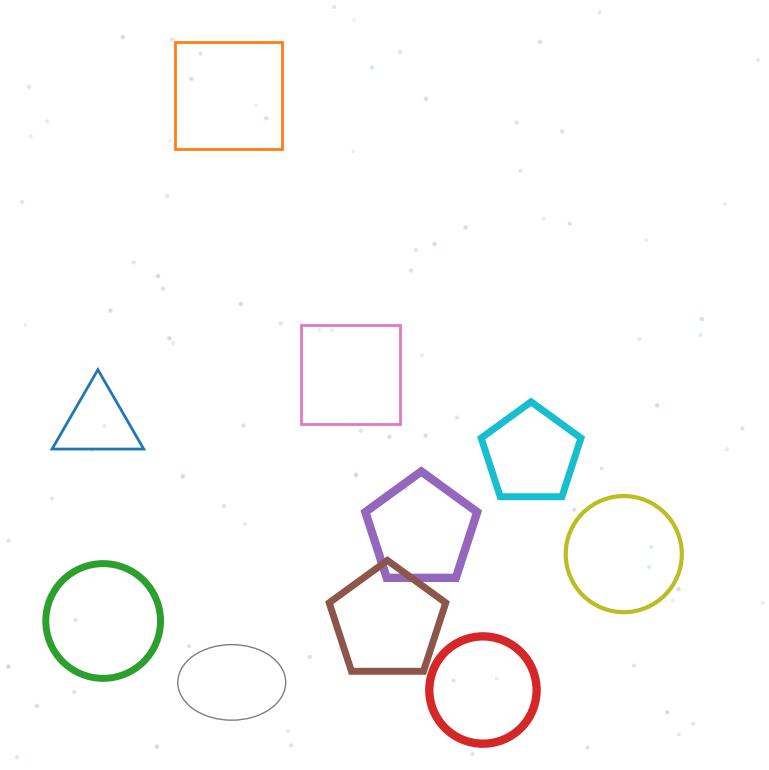[{"shape": "triangle", "thickness": 1, "radius": 0.34, "center": [0.127, 0.451]}, {"shape": "square", "thickness": 1, "radius": 0.35, "center": [0.297, 0.876]}, {"shape": "circle", "thickness": 2.5, "radius": 0.37, "center": [0.134, 0.194]}, {"shape": "circle", "thickness": 3, "radius": 0.35, "center": [0.627, 0.104]}, {"shape": "pentagon", "thickness": 3, "radius": 0.38, "center": [0.547, 0.311]}, {"shape": "pentagon", "thickness": 2.5, "radius": 0.4, "center": [0.503, 0.193]}, {"shape": "square", "thickness": 1, "radius": 0.32, "center": [0.455, 0.513]}, {"shape": "oval", "thickness": 0.5, "radius": 0.35, "center": [0.301, 0.114]}, {"shape": "circle", "thickness": 1.5, "radius": 0.38, "center": [0.81, 0.28]}, {"shape": "pentagon", "thickness": 2.5, "radius": 0.34, "center": [0.69, 0.41]}]